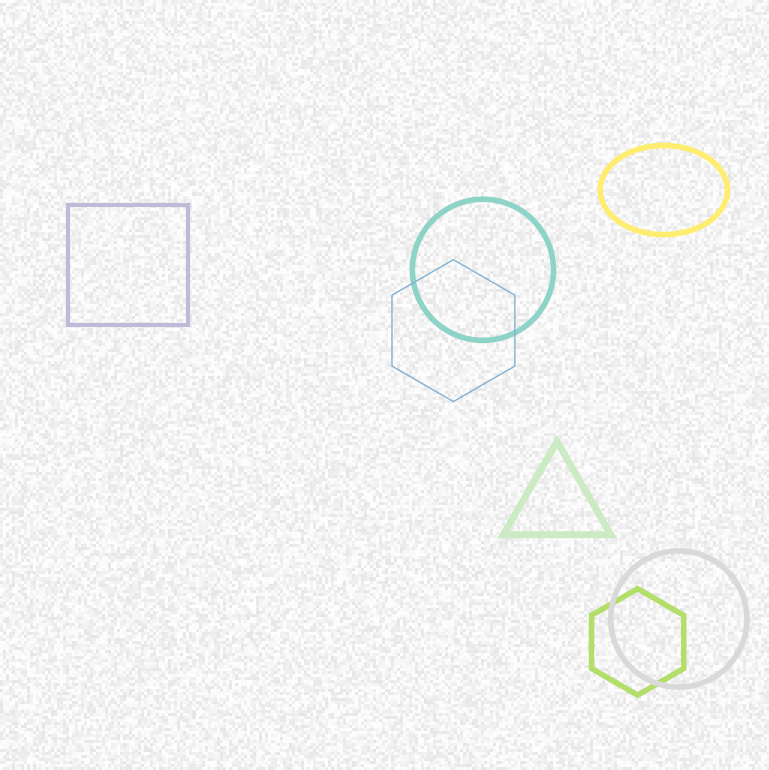[{"shape": "circle", "thickness": 2, "radius": 0.46, "center": [0.627, 0.65]}, {"shape": "square", "thickness": 1.5, "radius": 0.39, "center": [0.166, 0.656]}, {"shape": "hexagon", "thickness": 0.5, "radius": 0.46, "center": [0.589, 0.571]}, {"shape": "hexagon", "thickness": 2, "radius": 0.35, "center": [0.828, 0.166]}, {"shape": "circle", "thickness": 2, "radius": 0.44, "center": [0.882, 0.196]}, {"shape": "triangle", "thickness": 2.5, "radius": 0.4, "center": [0.723, 0.346]}, {"shape": "oval", "thickness": 2, "radius": 0.41, "center": [0.862, 0.753]}]